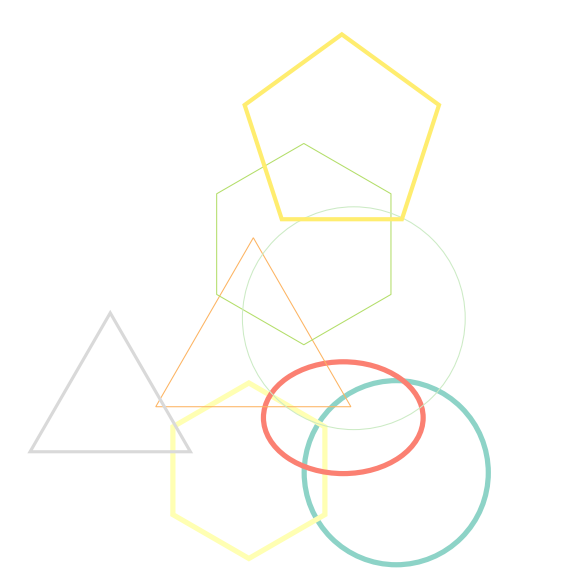[{"shape": "circle", "thickness": 2.5, "radius": 0.8, "center": [0.686, 0.181]}, {"shape": "hexagon", "thickness": 2.5, "radius": 0.76, "center": [0.431, 0.184]}, {"shape": "oval", "thickness": 2.5, "radius": 0.69, "center": [0.594, 0.276]}, {"shape": "triangle", "thickness": 0.5, "radius": 0.98, "center": [0.439, 0.392]}, {"shape": "hexagon", "thickness": 0.5, "radius": 0.87, "center": [0.526, 0.576]}, {"shape": "triangle", "thickness": 1.5, "radius": 0.8, "center": [0.191, 0.297]}, {"shape": "circle", "thickness": 0.5, "radius": 0.96, "center": [0.613, 0.448]}, {"shape": "pentagon", "thickness": 2, "radius": 0.88, "center": [0.592, 0.763]}]